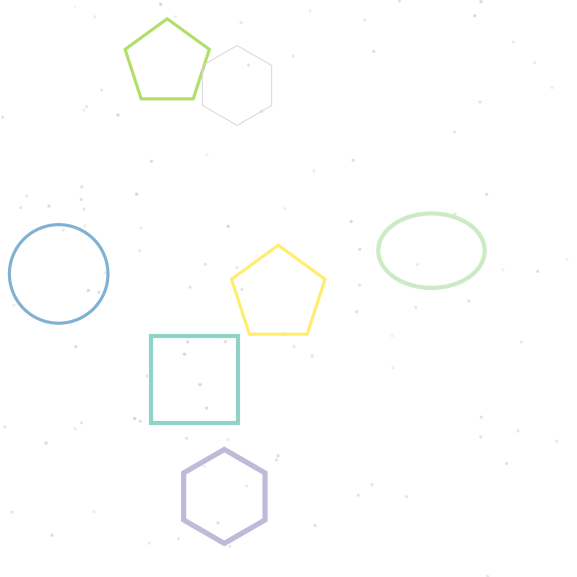[{"shape": "square", "thickness": 2, "radius": 0.37, "center": [0.337, 0.342]}, {"shape": "hexagon", "thickness": 2.5, "radius": 0.41, "center": [0.388, 0.14]}, {"shape": "circle", "thickness": 1.5, "radius": 0.43, "center": [0.102, 0.525]}, {"shape": "pentagon", "thickness": 1.5, "radius": 0.38, "center": [0.29, 0.89]}, {"shape": "hexagon", "thickness": 0.5, "radius": 0.35, "center": [0.41, 0.851]}, {"shape": "oval", "thickness": 2, "radius": 0.46, "center": [0.747, 0.565]}, {"shape": "pentagon", "thickness": 1.5, "radius": 0.43, "center": [0.482, 0.489]}]